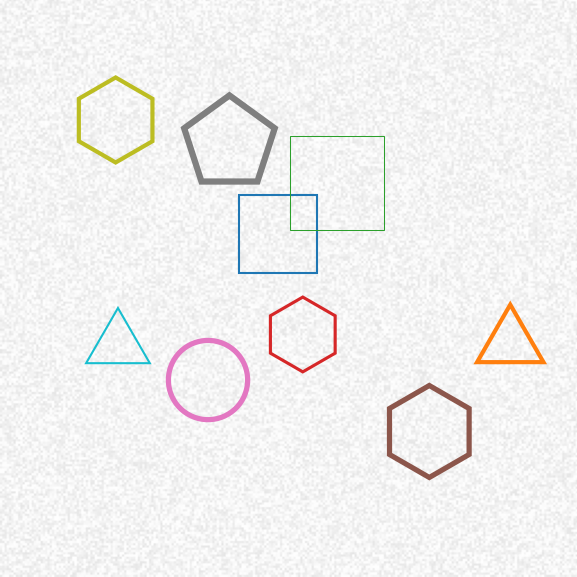[{"shape": "square", "thickness": 1, "radius": 0.34, "center": [0.482, 0.594]}, {"shape": "triangle", "thickness": 2, "radius": 0.33, "center": [0.884, 0.405]}, {"shape": "square", "thickness": 0.5, "radius": 0.41, "center": [0.584, 0.683]}, {"shape": "hexagon", "thickness": 1.5, "radius": 0.32, "center": [0.524, 0.42]}, {"shape": "hexagon", "thickness": 2.5, "radius": 0.4, "center": [0.743, 0.252]}, {"shape": "circle", "thickness": 2.5, "radius": 0.34, "center": [0.36, 0.341]}, {"shape": "pentagon", "thickness": 3, "radius": 0.41, "center": [0.397, 0.751]}, {"shape": "hexagon", "thickness": 2, "radius": 0.37, "center": [0.2, 0.791]}, {"shape": "triangle", "thickness": 1, "radius": 0.32, "center": [0.204, 0.402]}]